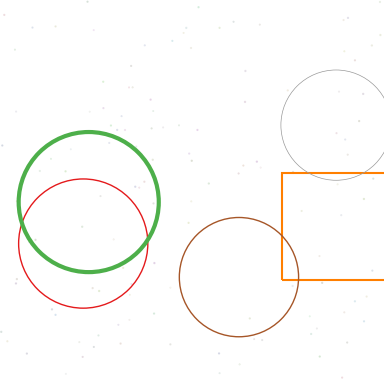[{"shape": "circle", "thickness": 1, "radius": 0.84, "center": [0.216, 0.367]}, {"shape": "circle", "thickness": 3, "radius": 0.91, "center": [0.23, 0.475]}, {"shape": "square", "thickness": 1.5, "radius": 0.69, "center": [0.87, 0.412]}, {"shape": "circle", "thickness": 1, "radius": 0.77, "center": [0.621, 0.28]}, {"shape": "circle", "thickness": 0.5, "radius": 0.72, "center": [0.873, 0.675]}]